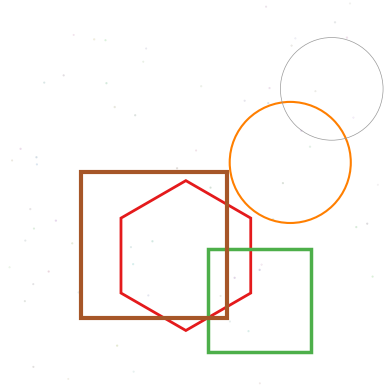[{"shape": "hexagon", "thickness": 2, "radius": 0.97, "center": [0.483, 0.336]}, {"shape": "square", "thickness": 2.5, "radius": 0.67, "center": [0.674, 0.22]}, {"shape": "circle", "thickness": 1.5, "radius": 0.79, "center": [0.754, 0.578]}, {"shape": "square", "thickness": 3, "radius": 0.95, "center": [0.401, 0.364]}, {"shape": "circle", "thickness": 0.5, "radius": 0.67, "center": [0.862, 0.769]}]